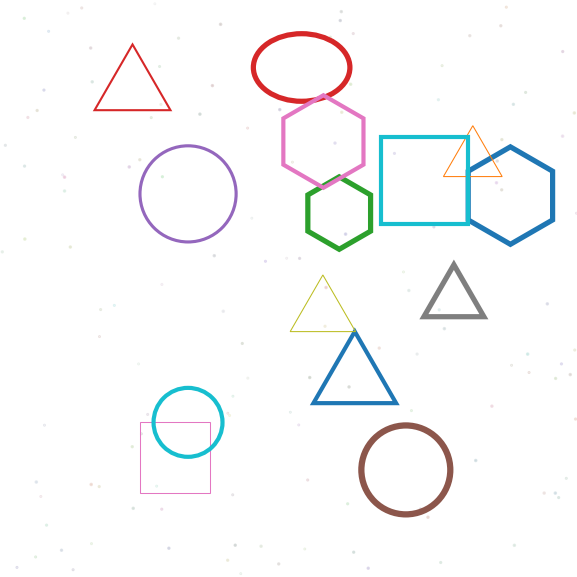[{"shape": "triangle", "thickness": 2, "radius": 0.41, "center": [0.614, 0.342]}, {"shape": "hexagon", "thickness": 2.5, "radius": 0.42, "center": [0.884, 0.66]}, {"shape": "triangle", "thickness": 0.5, "radius": 0.29, "center": [0.819, 0.723]}, {"shape": "hexagon", "thickness": 2.5, "radius": 0.31, "center": [0.587, 0.63]}, {"shape": "triangle", "thickness": 1, "radius": 0.38, "center": [0.229, 0.846]}, {"shape": "oval", "thickness": 2.5, "radius": 0.42, "center": [0.522, 0.882]}, {"shape": "circle", "thickness": 1.5, "radius": 0.42, "center": [0.326, 0.663]}, {"shape": "circle", "thickness": 3, "radius": 0.38, "center": [0.703, 0.185]}, {"shape": "hexagon", "thickness": 2, "radius": 0.4, "center": [0.56, 0.754]}, {"shape": "square", "thickness": 0.5, "radius": 0.31, "center": [0.303, 0.206]}, {"shape": "triangle", "thickness": 2.5, "radius": 0.3, "center": [0.786, 0.481]}, {"shape": "triangle", "thickness": 0.5, "radius": 0.33, "center": [0.559, 0.458]}, {"shape": "square", "thickness": 2, "radius": 0.38, "center": [0.736, 0.687]}, {"shape": "circle", "thickness": 2, "radius": 0.3, "center": [0.326, 0.268]}]